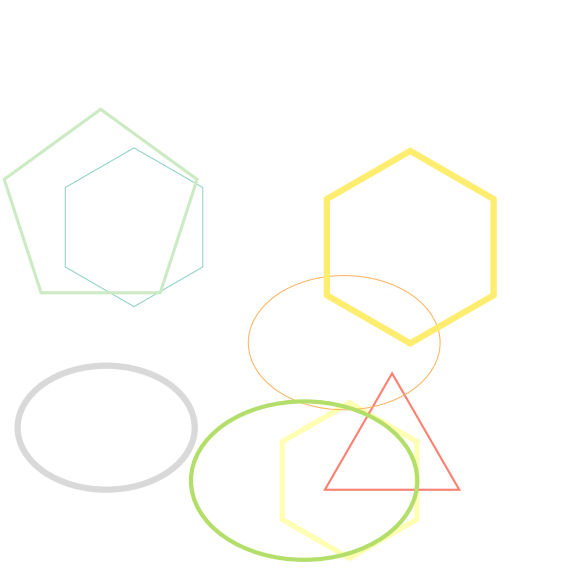[{"shape": "hexagon", "thickness": 0.5, "radius": 0.69, "center": [0.232, 0.606]}, {"shape": "hexagon", "thickness": 2.5, "radius": 0.67, "center": [0.605, 0.167]}, {"shape": "triangle", "thickness": 1, "radius": 0.67, "center": [0.679, 0.218]}, {"shape": "oval", "thickness": 0.5, "radius": 0.83, "center": [0.596, 0.406]}, {"shape": "oval", "thickness": 2, "radius": 0.98, "center": [0.527, 0.167]}, {"shape": "oval", "thickness": 3, "radius": 0.77, "center": [0.184, 0.259]}, {"shape": "pentagon", "thickness": 1.5, "radius": 0.88, "center": [0.174, 0.634]}, {"shape": "hexagon", "thickness": 3, "radius": 0.83, "center": [0.71, 0.571]}]